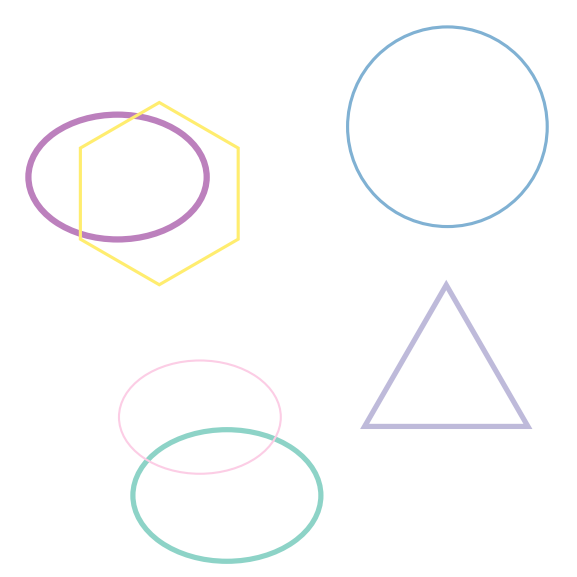[{"shape": "oval", "thickness": 2.5, "radius": 0.81, "center": [0.393, 0.141]}, {"shape": "triangle", "thickness": 2.5, "radius": 0.82, "center": [0.773, 0.342]}, {"shape": "circle", "thickness": 1.5, "radius": 0.86, "center": [0.775, 0.78]}, {"shape": "oval", "thickness": 1, "radius": 0.7, "center": [0.346, 0.277]}, {"shape": "oval", "thickness": 3, "radius": 0.77, "center": [0.204, 0.693]}, {"shape": "hexagon", "thickness": 1.5, "radius": 0.79, "center": [0.276, 0.664]}]